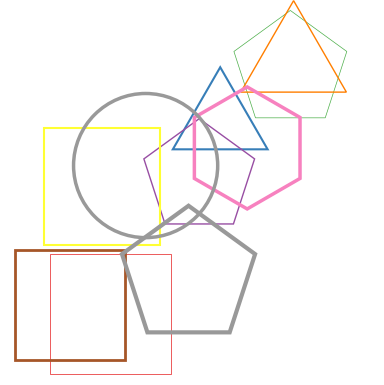[{"shape": "square", "thickness": 0.5, "radius": 0.78, "center": [0.288, 0.185]}, {"shape": "triangle", "thickness": 1.5, "radius": 0.71, "center": [0.572, 0.683]}, {"shape": "pentagon", "thickness": 0.5, "radius": 0.77, "center": [0.754, 0.819]}, {"shape": "pentagon", "thickness": 1, "radius": 0.76, "center": [0.517, 0.541]}, {"shape": "triangle", "thickness": 1, "radius": 0.79, "center": [0.763, 0.84]}, {"shape": "square", "thickness": 1.5, "radius": 0.76, "center": [0.265, 0.516]}, {"shape": "square", "thickness": 2, "radius": 0.72, "center": [0.182, 0.209]}, {"shape": "hexagon", "thickness": 2.5, "radius": 0.79, "center": [0.642, 0.616]}, {"shape": "pentagon", "thickness": 3, "radius": 0.91, "center": [0.49, 0.284]}, {"shape": "circle", "thickness": 2.5, "radius": 0.94, "center": [0.378, 0.57]}]